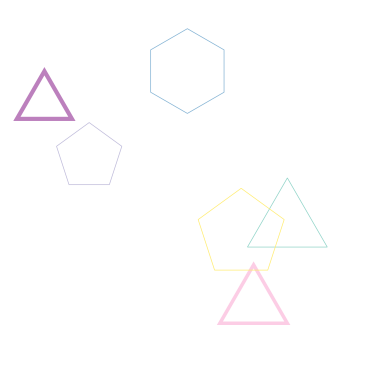[{"shape": "triangle", "thickness": 0.5, "radius": 0.6, "center": [0.746, 0.418]}, {"shape": "pentagon", "thickness": 0.5, "radius": 0.45, "center": [0.232, 0.592]}, {"shape": "hexagon", "thickness": 0.5, "radius": 0.55, "center": [0.487, 0.815]}, {"shape": "triangle", "thickness": 2.5, "radius": 0.51, "center": [0.659, 0.211]}, {"shape": "triangle", "thickness": 3, "radius": 0.41, "center": [0.115, 0.732]}, {"shape": "pentagon", "thickness": 0.5, "radius": 0.59, "center": [0.626, 0.393]}]